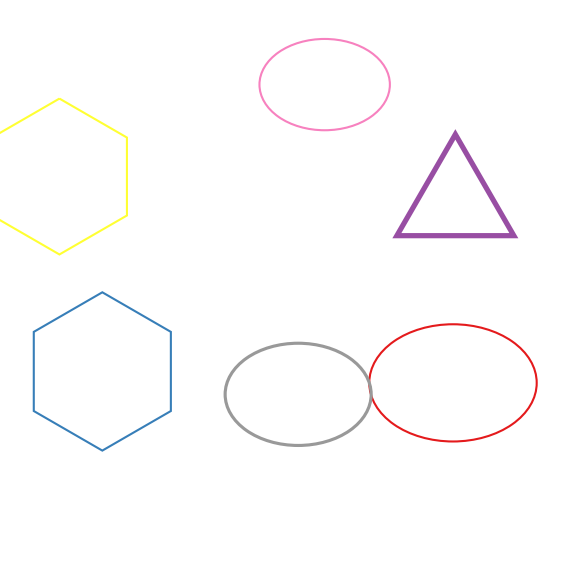[{"shape": "oval", "thickness": 1, "radius": 0.72, "center": [0.784, 0.336]}, {"shape": "hexagon", "thickness": 1, "radius": 0.69, "center": [0.177, 0.356]}, {"shape": "triangle", "thickness": 2.5, "radius": 0.58, "center": [0.789, 0.65]}, {"shape": "hexagon", "thickness": 1, "radius": 0.67, "center": [0.103, 0.693]}, {"shape": "oval", "thickness": 1, "radius": 0.56, "center": [0.562, 0.853]}, {"shape": "oval", "thickness": 1.5, "radius": 0.63, "center": [0.516, 0.316]}]